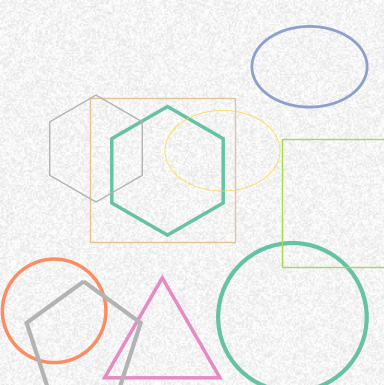[{"shape": "hexagon", "thickness": 2.5, "radius": 0.84, "center": [0.435, 0.556]}, {"shape": "circle", "thickness": 3, "radius": 0.96, "center": [0.76, 0.176]}, {"shape": "circle", "thickness": 2.5, "radius": 0.67, "center": [0.141, 0.193]}, {"shape": "oval", "thickness": 2, "radius": 0.75, "center": [0.804, 0.827]}, {"shape": "triangle", "thickness": 2.5, "radius": 0.87, "center": [0.421, 0.105]}, {"shape": "square", "thickness": 1, "radius": 0.83, "center": [0.898, 0.473]}, {"shape": "oval", "thickness": 0.5, "radius": 0.75, "center": [0.578, 0.609]}, {"shape": "square", "thickness": 1, "radius": 0.94, "center": [0.422, 0.558]}, {"shape": "pentagon", "thickness": 3, "radius": 0.78, "center": [0.217, 0.113]}, {"shape": "hexagon", "thickness": 1, "radius": 0.69, "center": [0.249, 0.614]}]